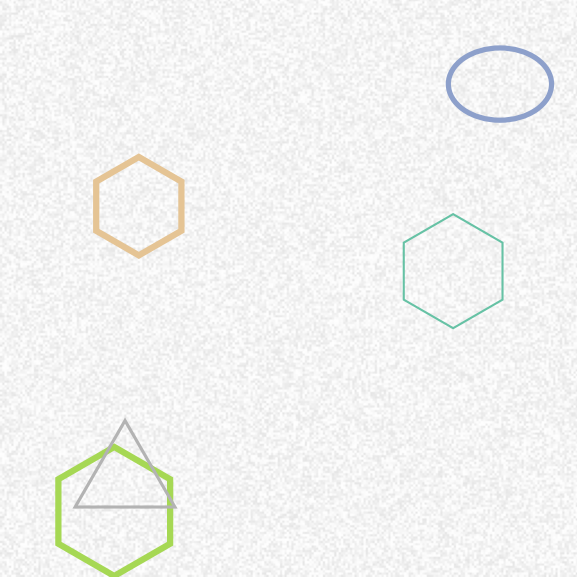[{"shape": "hexagon", "thickness": 1, "radius": 0.49, "center": [0.785, 0.53]}, {"shape": "oval", "thickness": 2.5, "radius": 0.45, "center": [0.866, 0.854]}, {"shape": "hexagon", "thickness": 3, "radius": 0.56, "center": [0.198, 0.113]}, {"shape": "hexagon", "thickness": 3, "radius": 0.43, "center": [0.24, 0.642]}, {"shape": "triangle", "thickness": 1.5, "radius": 0.5, "center": [0.217, 0.171]}]